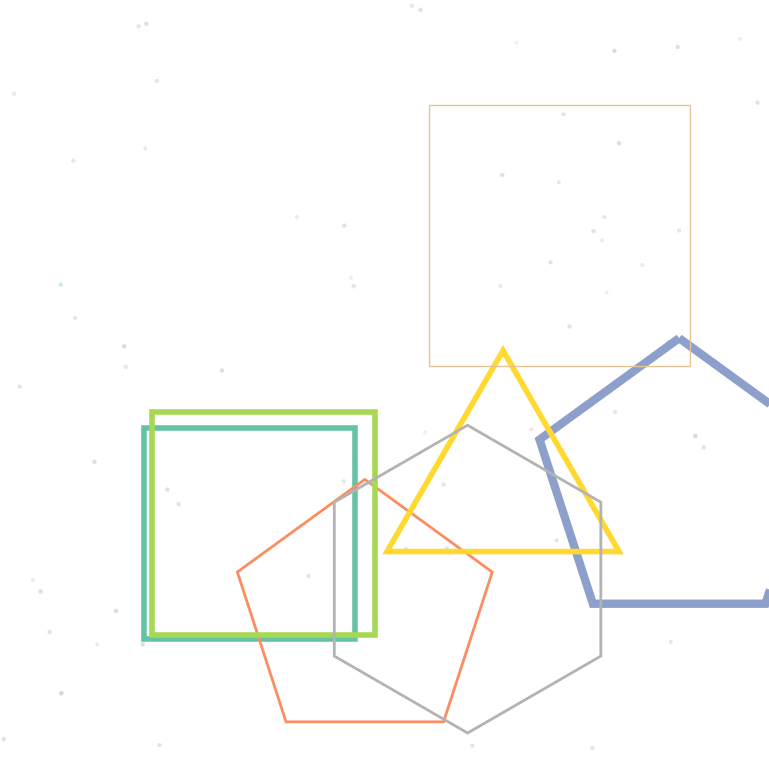[{"shape": "square", "thickness": 2, "radius": 0.68, "center": [0.324, 0.307]}, {"shape": "pentagon", "thickness": 1, "radius": 0.87, "center": [0.474, 0.203]}, {"shape": "pentagon", "thickness": 3, "radius": 0.95, "center": [0.882, 0.37]}, {"shape": "square", "thickness": 2, "radius": 0.72, "center": [0.343, 0.32]}, {"shape": "triangle", "thickness": 2, "radius": 0.87, "center": [0.653, 0.371]}, {"shape": "square", "thickness": 0.5, "radius": 0.85, "center": [0.727, 0.694]}, {"shape": "hexagon", "thickness": 1, "radius": 1.0, "center": [0.607, 0.248]}]